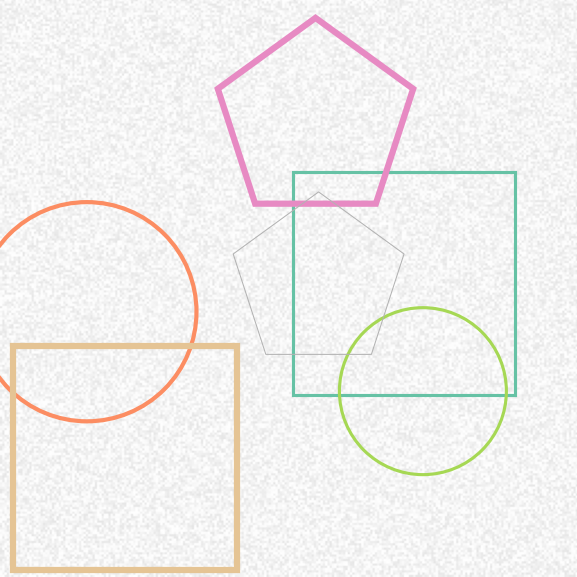[{"shape": "square", "thickness": 1.5, "radius": 0.96, "center": [0.699, 0.508]}, {"shape": "circle", "thickness": 2, "radius": 0.95, "center": [0.15, 0.459]}, {"shape": "pentagon", "thickness": 3, "radius": 0.89, "center": [0.546, 0.79]}, {"shape": "circle", "thickness": 1.5, "radius": 0.72, "center": [0.732, 0.322]}, {"shape": "square", "thickness": 3, "radius": 0.97, "center": [0.217, 0.206]}, {"shape": "pentagon", "thickness": 0.5, "radius": 0.78, "center": [0.552, 0.511]}]